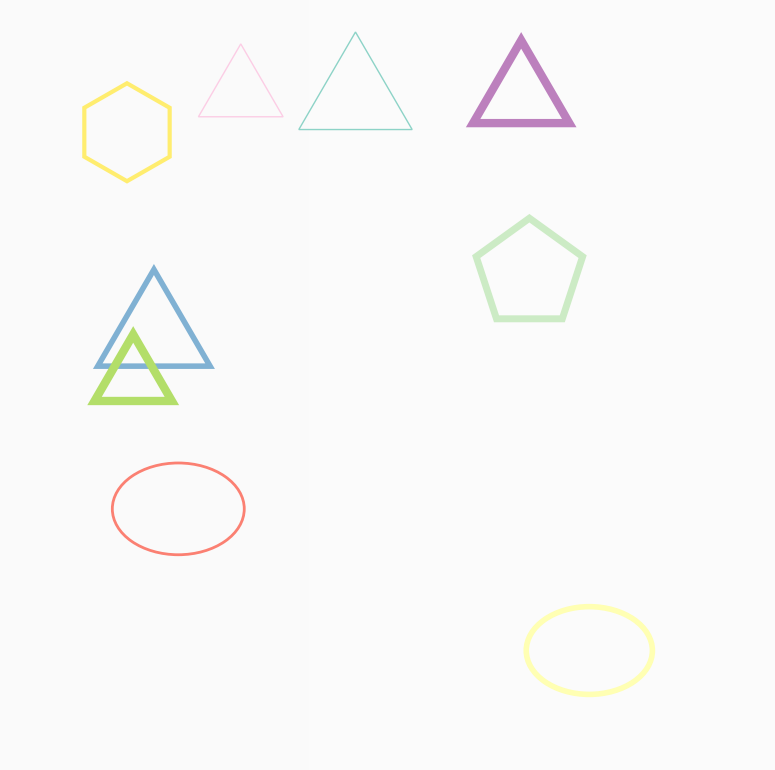[{"shape": "triangle", "thickness": 0.5, "radius": 0.42, "center": [0.459, 0.874]}, {"shape": "oval", "thickness": 2, "radius": 0.41, "center": [0.76, 0.155]}, {"shape": "oval", "thickness": 1, "radius": 0.43, "center": [0.23, 0.339]}, {"shape": "triangle", "thickness": 2, "radius": 0.42, "center": [0.199, 0.566]}, {"shape": "triangle", "thickness": 3, "radius": 0.29, "center": [0.172, 0.508]}, {"shape": "triangle", "thickness": 0.5, "radius": 0.32, "center": [0.311, 0.88]}, {"shape": "triangle", "thickness": 3, "radius": 0.36, "center": [0.672, 0.876]}, {"shape": "pentagon", "thickness": 2.5, "radius": 0.36, "center": [0.683, 0.644]}, {"shape": "hexagon", "thickness": 1.5, "radius": 0.32, "center": [0.164, 0.828]}]